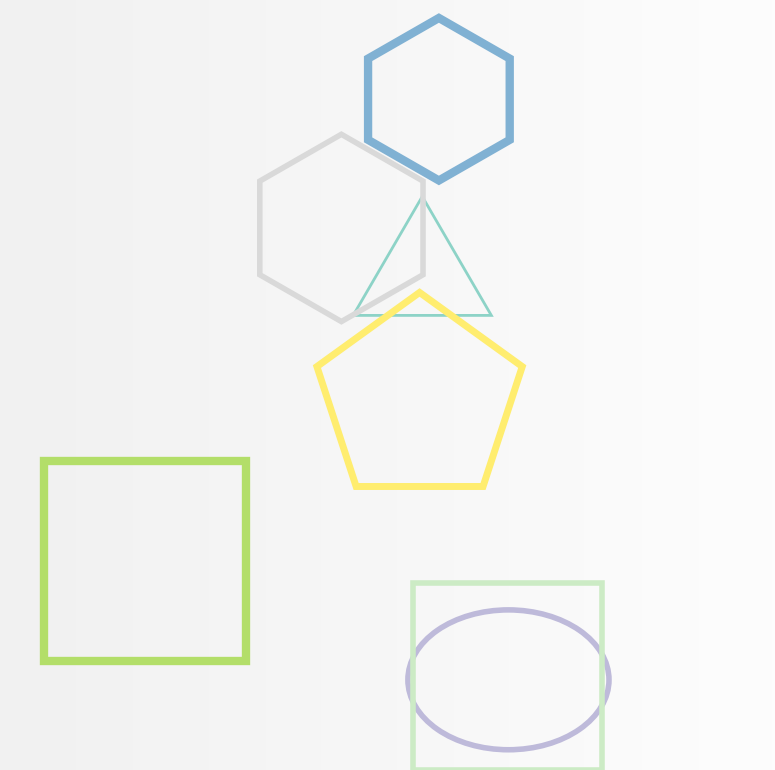[{"shape": "triangle", "thickness": 1, "radius": 0.51, "center": [0.545, 0.642]}, {"shape": "oval", "thickness": 2, "radius": 0.65, "center": [0.656, 0.117]}, {"shape": "hexagon", "thickness": 3, "radius": 0.53, "center": [0.566, 0.871]}, {"shape": "square", "thickness": 3, "radius": 0.65, "center": [0.187, 0.272]}, {"shape": "hexagon", "thickness": 2, "radius": 0.61, "center": [0.441, 0.704]}, {"shape": "square", "thickness": 2, "radius": 0.61, "center": [0.655, 0.122]}, {"shape": "pentagon", "thickness": 2.5, "radius": 0.7, "center": [0.541, 0.481]}]